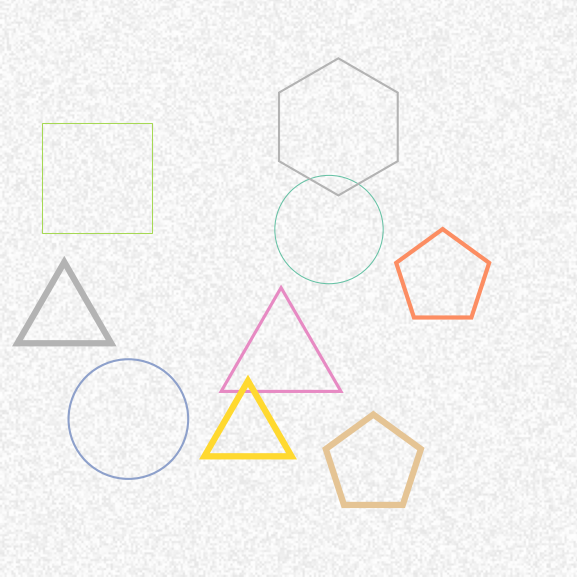[{"shape": "circle", "thickness": 0.5, "radius": 0.47, "center": [0.57, 0.602]}, {"shape": "pentagon", "thickness": 2, "radius": 0.42, "center": [0.767, 0.518]}, {"shape": "circle", "thickness": 1, "radius": 0.52, "center": [0.222, 0.273]}, {"shape": "triangle", "thickness": 1.5, "radius": 0.6, "center": [0.487, 0.381]}, {"shape": "square", "thickness": 0.5, "radius": 0.48, "center": [0.168, 0.691]}, {"shape": "triangle", "thickness": 3, "radius": 0.44, "center": [0.429, 0.253]}, {"shape": "pentagon", "thickness": 3, "radius": 0.43, "center": [0.646, 0.195]}, {"shape": "triangle", "thickness": 3, "radius": 0.47, "center": [0.111, 0.452]}, {"shape": "hexagon", "thickness": 1, "radius": 0.59, "center": [0.586, 0.779]}]